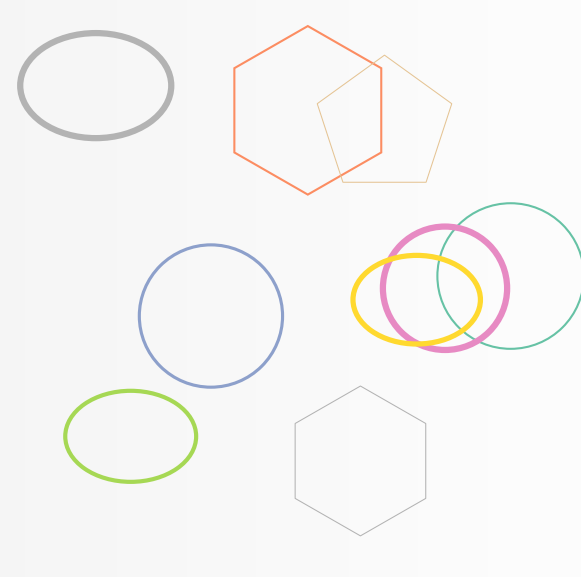[{"shape": "circle", "thickness": 1, "radius": 0.63, "center": [0.879, 0.521]}, {"shape": "hexagon", "thickness": 1, "radius": 0.73, "center": [0.53, 0.808]}, {"shape": "circle", "thickness": 1.5, "radius": 0.62, "center": [0.363, 0.452]}, {"shape": "circle", "thickness": 3, "radius": 0.53, "center": [0.766, 0.5]}, {"shape": "oval", "thickness": 2, "radius": 0.56, "center": [0.225, 0.244]}, {"shape": "oval", "thickness": 2.5, "radius": 0.55, "center": [0.717, 0.48]}, {"shape": "pentagon", "thickness": 0.5, "radius": 0.61, "center": [0.662, 0.782]}, {"shape": "oval", "thickness": 3, "radius": 0.65, "center": [0.165, 0.851]}, {"shape": "hexagon", "thickness": 0.5, "radius": 0.65, "center": [0.62, 0.201]}]